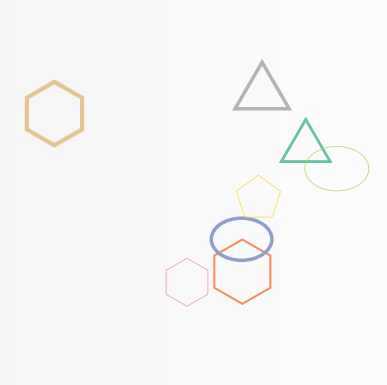[{"shape": "triangle", "thickness": 2, "radius": 0.36, "center": [0.789, 0.617]}, {"shape": "hexagon", "thickness": 1.5, "radius": 0.42, "center": [0.625, 0.294]}, {"shape": "oval", "thickness": 2.5, "radius": 0.39, "center": [0.624, 0.379]}, {"shape": "hexagon", "thickness": 0.5, "radius": 0.31, "center": [0.483, 0.267]}, {"shape": "oval", "thickness": 0.5, "radius": 0.41, "center": [0.869, 0.562]}, {"shape": "pentagon", "thickness": 0.5, "radius": 0.3, "center": [0.667, 0.485]}, {"shape": "hexagon", "thickness": 3, "radius": 0.41, "center": [0.141, 0.705]}, {"shape": "triangle", "thickness": 2.5, "radius": 0.4, "center": [0.676, 0.758]}]